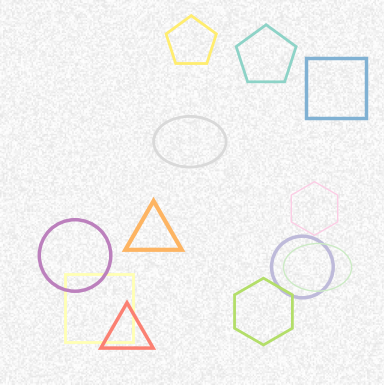[{"shape": "pentagon", "thickness": 2, "radius": 0.41, "center": [0.691, 0.854]}, {"shape": "square", "thickness": 2, "radius": 0.44, "center": [0.257, 0.2]}, {"shape": "circle", "thickness": 2.5, "radius": 0.4, "center": [0.785, 0.307]}, {"shape": "triangle", "thickness": 2.5, "radius": 0.39, "center": [0.33, 0.135]}, {"shape": "square", "thickness": 2.5, "radius": 0.39, "center": [0.873, 0.771]}, {"shape": "triangle", "thickness": 3, "radius": 0.42, "center": [0.399, 0.394]}, {"shape": "hexagon", "thickness": 2, "radius": 0.43, "center": [0.684, 0.191]}, {"shape": "hexagon", "thickness": 1, "radius": 0.35, "center": [0.817, 0.458]}, {"shape": "oval", "thickness": 2, "radius": 0.47, "center": [0.493, 0.632]}, {"shape": "circle", "thickness": 2.5, "radius": 0.46, "center": [0.195, 0.336]}, {"shape": "oval", "thickness": 1, "radius": 0.44, "center": [0.825, 0.306]}, {"shape": "pentagon", "thickness": 2, "radius": 0.34, "center": [0.497, 0.891]}]